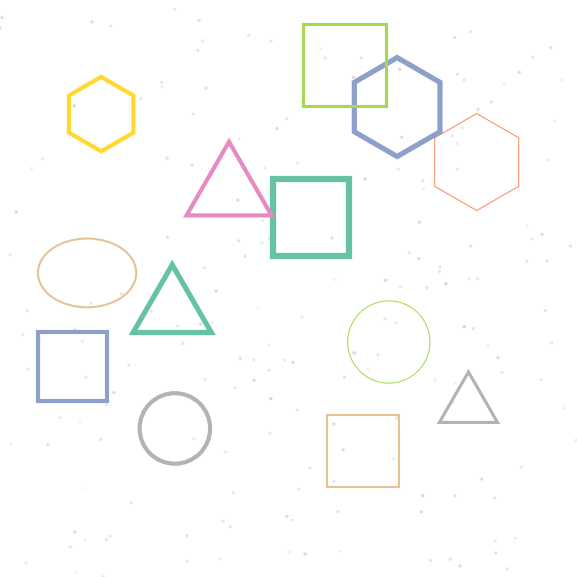[{"shape": "square", "thickness": 3, "radius": 0.33, "center": [0.539, 0.622]}, {"shape": "triangle", "thickness": 2.5, "radius": 0.39, "center": [0.298, 0.462]}, {"shape": "hexagon", "thickness": 0.5, "radius": 0.42, "center": [0.825, 0.719]}, {"shape": "square", "thickness": 2, "radius": 0.3, "center": [0.125, 0.364]}, {"shape": "hexagon", "thickness": 2.5, "radius": 0.43, "center": [0.688, 0.814]}, {"shape": "triangle", "thickness": 2, "radius": 0.42, "center": [0.397, 0.669]}, {"shape": "circle", "thickness": 0.5, "radius": 0.36, "center": [0.673, 0.407]}, {"shape": "square", "thickness": 1.5, "radius": 0.36, "center": [0.597, 0.887]}, {"shape": "hexagon", "thickness": 2, "radius": 0.32, "center": [0.175, 0.802]}, {"shape": "oval", "thickness": 1, "radius": 0.43, "center": [0.151, 0.527]}, {"shape": "square", "thickness": 1, "radius": 0.31, "center": [0.629, 0.218]}, {"shape": "triangle", "thickness": 1.5, "radius": 0.29, "center": [0.811, 0.297]}, {"shape": "circle", "thickness": 2, "radius": 0.31, "center": [0.303, 0.257]}]